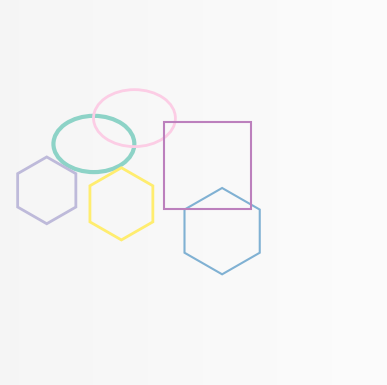[{"shape": "oval", "thickness": 3, "radius": 0.52, "center": [0.242, 0.626]}, {"shape": "hexagon", "thickness": 2, "radius": 0.43, "center": [0.121, 0.506]}, {"shape": "hexagon", "thickness": 1.5, "radius": 0.56, "center": [0.573, 0.4]}, {"shape": "oval", "thickness": 2, "radius": 0.53, "center": [0.347, 0.693]}, {"shape": "square", "thickness": 1.5, "radius": 0.56, "center": [0.535, 0.571]}, {"shape": "hexagon", "thickness": 2, "radius": 0.47, "center": [0.313, 0.471]}]